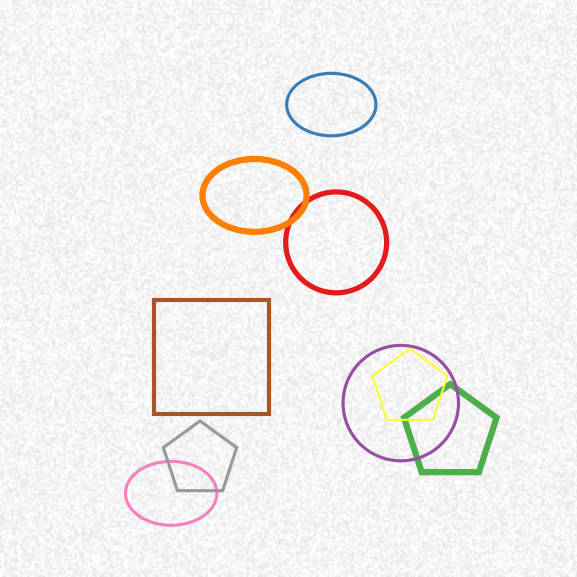[{"shape": "circle", "thickness": 2.5, "radius": 0.44, "center": [0.582, 0.579]}, {"shape": "oval", "thickness": 1.5, "radius": 0.39, "center": [0.574, 0.818]}, {"shape": "pentagon", "thickness": 3, "radius": 0.42, "center": [0.78, 0.25]}, {"shape": "circle", "thickness": 1.5, "radius": 0.5, "center": [0.694, 0.301]}, {"shape": "oval", "thickness": 3, "radius": 0.45, "center": [0.441, 0.661]}, {"shape": "pentagon", "thickness": 1, "radius": 0.34, "center": [0.71, 0.327]}, {"shape": "square", "thickness": 2, "radius": 0.5, "center": [0.366, 0.381]}, {"shape": "oval", "thickness": 1.5, "radius": 0.4, "center": [0.296, 0.145]}, {"shape": "pentagon", "thickness": 1.5, "radius": 0.33, "center": [0.346, 0.204]}]